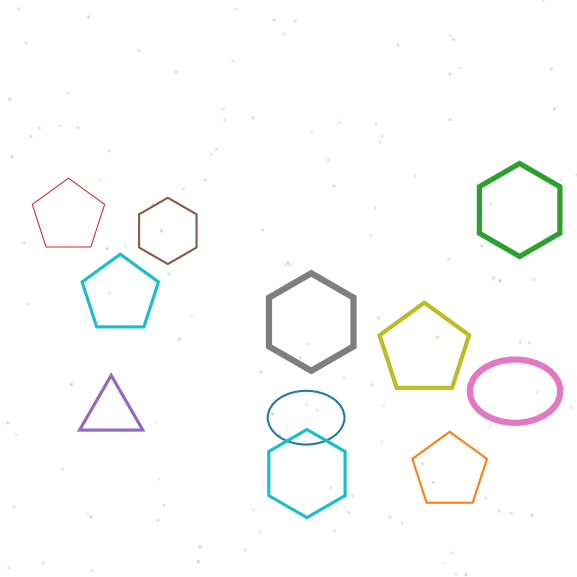[{"shape": "oval", "thickness": 1, "radius": 0.33, "center": [0.53, 0.276]}, {"shape": "pentagon", "thickness": 1, "radius": 0.34, "center": [0.779, 0.184]}, {"shape": "hexagon", "thickness": 2.5, "radius": 0.4, "center": [0.9, 0.636]}, {"shape": "pentagon", "thickness": 0.5, "radius": 0.33, "center": [0.118, 0.625]}, {"shape": "triangle", "thickness": 1.5, "radius": 0.32, "center": [0.193, 0.286]}, {"shape": "hexagon", "thickness": 1, "radius": 0.29, "center": [0.291, 0.599]}, {"shape": "oval", "thickness": 3, "radius": 0.39, "center": [0.892, 0.322]}, {"shape": "hexagon", "thickness": 3, "radius": 0.42, "center": [0.539, 0.441]}, {"shape": "pentagon", "thickness": 2, "radius": 0.41, "center": [0.735, 0.394]}, {"shape": "hexagon", "thickness": 1.5, "radius": 0.38, "center": [0.532, 0.179]}, {"shape": "pentagon", "thickness": 1.5, "radius": 0.35, "center": [0.208, 0.489]}]